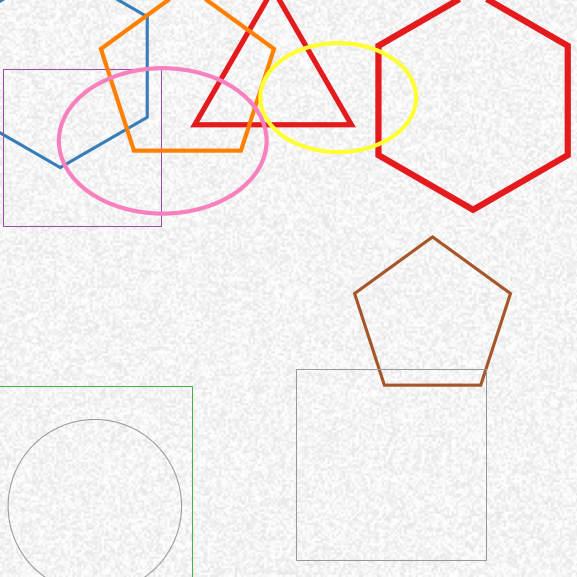[{"shape": "triangle", "thickness": 2.5, "radius": 0.78, "center": [0.473, 0.861]}, {"shape": "hexagon", "thickness": 3, "radius": 0.95, "center": [0.819, 0.825]}, {"shape": "hexagon", "thickness": 1.5, "radius": 0.87, "center": [0.104, 0.883]}, {"shape": "square", "thickness": 0.5, "radius": 0.96, "center": [0.14, 0.138]}, {"shape": "square", "thickness": 0.5, "radius": 0.68, "center": [0.142, 0.744]}, {"shape": "pentagon", "thickness": 2, "radius": 0.79, "center": [0.325, 0.866]}, {"shape": "oval", "thickness": 2, "radius": 0.67, "center": [0.586, 0.83]}, {"shape": "pentagon", "thickness": 1.5, "radius": 0.71, "center": [0.749, 0.447]}, {"shape": "oval", "thickness": 2, "radius": 0.9, "center": [0.282, 0.755]}, {"shape": "circle", "thickness": 0.5, "radius": 0.75, "center": [0.164, 0.123]}, {"shape": "square", "thickness": 0.5, "radius": 0.83, "center": [0.677, 0.195]}]